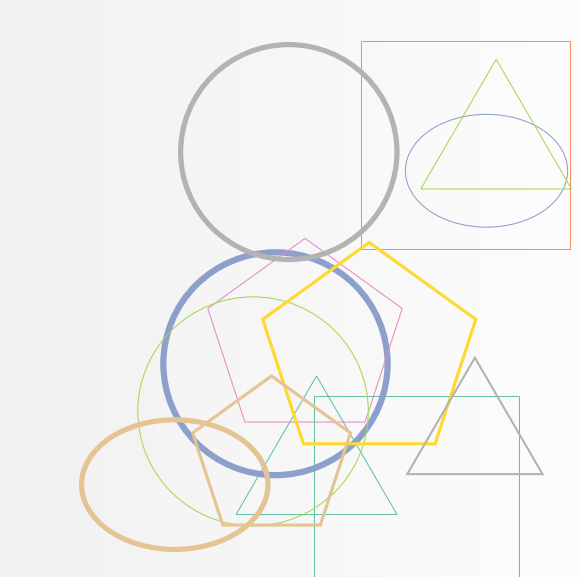[{"shape": "square", "thickness": 0.5, "radius": 0.88, "center": [0.716, 0.137]}, {"shape": "triangle", "thickness": 0.5, "radius": 0.8, "center": [0.545, 0.188]}, {"shape": "square", "thickness": 0.5, "radius": 0.9, "center": [0.801, 0.748]}, {"shape": "circle", "thickness": 3, "radius": 0.96, "center": [0.474, 0.369]}, {"shape": "oval", "thickness": 0.5, "radius": 0.7, "center": [0.837, 0.703]}, {"shape": "pentagon", "thickness": 0.5, "radius": 0.88, "center": [0.525, 0.411]}, {"shape": "circle", "thickness": 0.5, "radius": 0.99, "center": [0.435, 0.287]}, {"shape": "triangle", "thickness": 0.5, "radius": 0.75, "center": [0.854, 0.747]}, {"shape": "pentagon", "thickness": 1.5, "radius": 0.96, "center": [0.635, 0.387]}, {"shape": "oval", "thickness": 2.5, "radius": 0.8, "center": [0.301, 0.16]}, {"shape": "pentagon", "thickness": 1.5, "radius": 0.71, "center": [0.467, 0.205]}, {"shape": "circle", "thickness": 2.5, "radius": 0.93, "center": [0.497, 0.736]}, {"shape": "triangle", "thickness": 1, "radius": 0.67, "center": [0.817, 0.245]}]